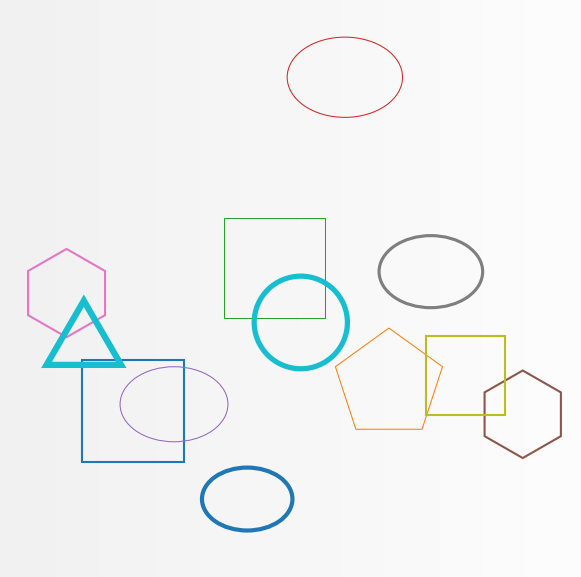[{"shape": "square", "thickness": 1, "radius": 0.44, "center": [0.229, 0.287]}, {"shape": "oval", "thickness": 2, "radius": 0.39, "center": [0.425, 0.135]}, {"shape": "pentagon", "thickness": 0.5, "radius": 0.48, "center": [0.669, 0.334]}, {"shape": "square", "thickness": 0.5, "radius": 0.44, "center": [0.472, 0.535]}, {"shape": "oval", "thickness": 0.5, "radius": 0.5, "center": [0.593, 0.865]}, {"shape": "oval", "thickness": 0.5, "radius": 0.46, "center": [0.299, 0.299]}, {"shape": "hexagon", "thickness": 1, "radius": 0.38, "center": [0.899, 0.282]}, {"shape": "hexagon", "thickness": 1, "radius": 0.38, "center": [0.114, 0.492]}, {"shape": "oval", "thickness": 1.5, "radius": 0.45, "center": [0.741, 0.529]}, {"shape": "square", "thickness": 1, "radius": 0.34, "center": [0.801, 0.349]}, {"shape": "circle", "thickness": 2.5, "radius": 0.4, "center": [0.517, 0.441]}, {"shape": "triangle", "thickness": 3, "radius": 0.37, "center": [0.144, 0.404]}]